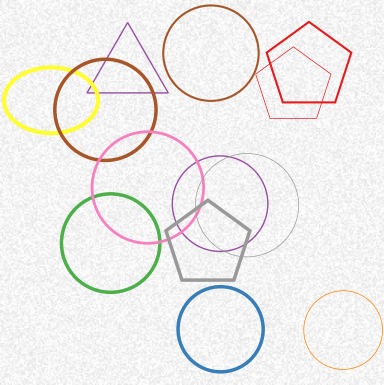[{"shape": "pentagon", "thickness": 0.5, "radius": 0.51, "center": [0.762, 0.776]}, {"shape": "pentagon", "thickness": 1.5, "radius": 0.58, "center": [0.803, 0.828]}, {"shape": "circle", "thickness": 2.5, "radius": 0.55, "center": [0.573, 0.145]}, {"shape": "circle", "thickness": 2.5, "radius": 0.64, "center": [0.287, 0.369]}, {"shape": "triangle", "thickness": 1, "radius": 0.61, "center": [0.332, 0.82]}, {"shape": "circle", "thickness": 1, "radius": 0.62, "center": [0.572, 0.471]}, {"shape": "circle", "thickness": 0.5, "radius": 0.51, "center": [0.891, 0.143]}, {"shape": "oval", "thickness": 3, "radius": 0.61, "center": [0.133, 0.739]}, {"shape": "circle", "thickness": 1.5, "radius": 0.62, "center": [0.548, 0.862]}, {"shape": "circle", "thickness": 2.5, "radius": 0.66, "center": [0.274, 0.715]}, {"shape": "circle", "thickness": 2, "radius": 0.72, "center": [0.384, 0.513]}, {"shape": "pentagon", "thickness": 2.5, "radius": 0.57, "center": [0.54, 0.365]}, {"shape": "circle", "thickness": 0.5, "radius": 0.67, "center": [0.642, 0.467]}]